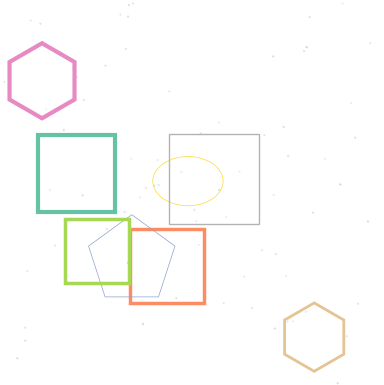[{"shape": "square", "thickness": 3, "radius": 0.5, "center": [0.199, 0.55]}, {"shape": "square", "thickness": 2.5, "radius": 0.48, "center": [0.434, 0.31]}, {"shape": "pentagon", "thickness": 0.5, "radius": 0.59, "center": [0.342, 0.324]}, {"shape": "hexagon", "thickness": 3, "radius": 0.49, "center": [0.109, 0.79]}, {"shape": "square", "thickness": 2.5, "radius": 0.42, "center": [0.252, 0.349]}, {"shape": "oval", "thickness": 0.5, "radius": 0.46, "center": [0.488, 0.529]}, {"shape": "hexagon", "thickness": 2, "radius": 0.44, "center": [0.816, 0.124]}, {"shape": "square", "thickness": 1, "radius": 0.58, "center": [0.556, 0.536]}]